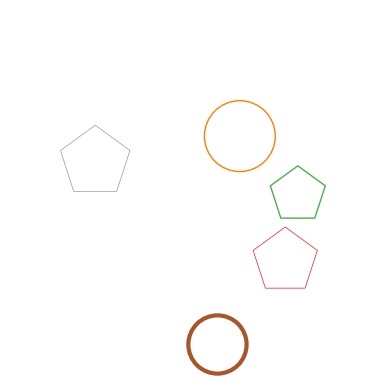[{"shape": "pentagon", "thickness": 0.5, "radius": 0.44, "center": [0.741, 0.323]}, {"shape": "pentagon", "thickness": 1, "radius": 0.38, "center": [0.774, 0.494]}, {"shape": "circle", "thickness": 1, "radius": 0.46, "center": [0.623, 0.646]}, {"shape": "circle", "thickness": 3, "radius": 0.38, "center": [0.565, 0.105]}, {"shape": "pentagon", "thickness": 0.5, "radius": 0.47, "center": [0.247, 0.58]}]